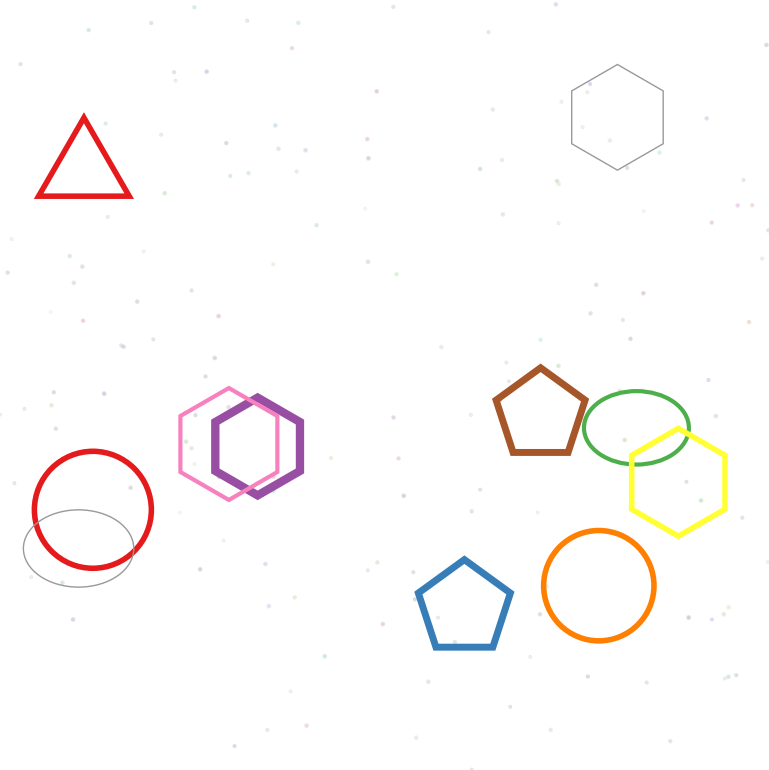[{"shape": "circle", "thickness": 2, "radius": 0.38, "center": [0.121, 0.338]}, {"shape": "triangle", "thickness": 2, "radius": 0.34, "center": [0.109, 0.779]}, {"shape": "pentagon", "thickness": 2.5, "radius": 0.31, "center": [0.603, 0.21]}, {"shape": "oval", "thickness": 1.5, "radius": 0.34, "center": [0.827, 0.444]}, {"shape": "hexagon", "thickness": 3, "radius": 0.32, "center": [0.335, 0.42]}, {"shape": "circle", "thickness": 2, "radius": 0.36, "center": [0.778, 0.239]}, {"shape": "hexagon", "thickness": 2, "radius": 0.35, "center": [0.881, 0.374]}, {"shape": "pentagon", "thickness": 2.5, "radius": 0.3, "center": [0.702, 0.462]}, {"shape": "hexagon", "thickness": 1.5, "radius": 0.36, "center": [0.297, 0.423]}, {"shape": "oval", "thickness": 0.5, "radius": 0.36, "center": [0.102, 0.288]}, {"shape": "hexagon", "thickness": 0.5, "radius": 0.34, "center": [0.802, 0.848]}]